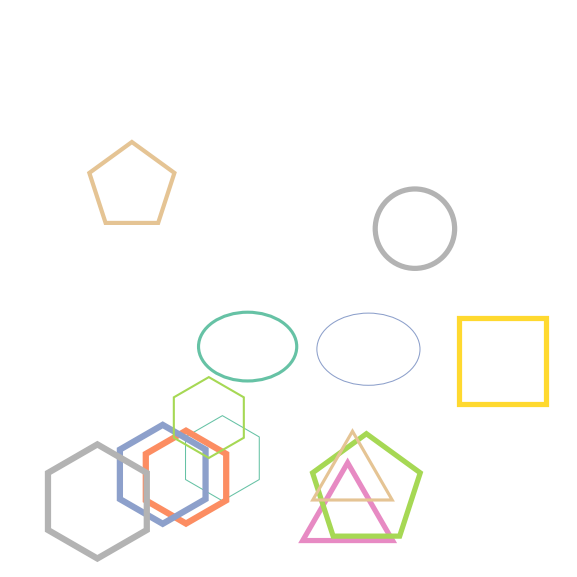[{"shape": "oval", "thickness": 1.5, "radius": 0.43, "center": [0.429, 0.399]}, {"shape": "hexagon", "thickness": 0.5, "radius": 0.37, "center": [0.385, 0.206]}, {"shape": "hexagon", "thickness": 3, "radius": 0.4, "center": [0.322, 0.173]}, {"shape": "hexagon", "thickness": 3, "radius": 0.43, "center": [0.282, 0.178]}, {"shape": "oval", "thickness": 0.5, "radius": 0.45, "center": [0.638, 0.394]}, {"shape": "triangle", "thickness": 2.5, "radius": 0.45, "center": [0.602, 0.108]}, {"shape": "hexagon", "thickness": 1, "radius": 0.35, "center": [0.362, 0.276]}, {"shape": "pentagon", "thickness": 2.5, "radius": 0.49, "center": [0.634, 0.15]}, {"shape": "square", "thickness": 2.5, "radius": 0.37, "center": [0.87, 0.374]}, {"shape": "pentagon", "thickness": 2, "radius": 0.39, "center": [0.228, 0.676]}, {"shape": "triangle", "thickness": 1.5, "radius": 0.4, "center": [0.61, 0.173]}, {"shape": "circle", "thickness": 2.5, "radius": 0.34, "center": [0.718, 0.603]}, {"shape": "hexagon", "thickness": 3, "radius": 0.49, "center": [0.169, 0.131]}]